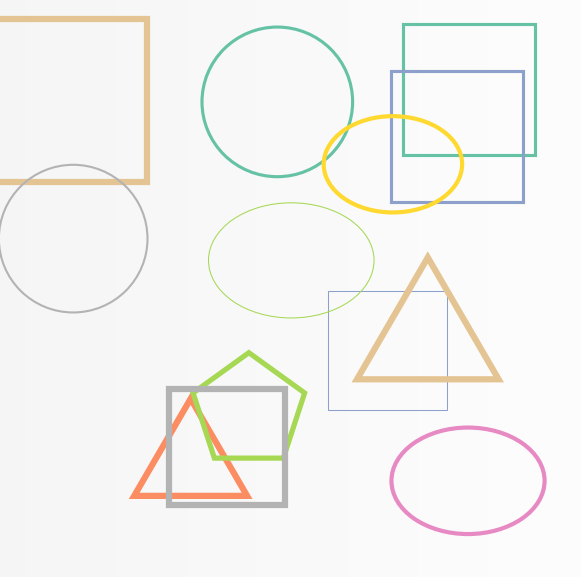[{"shape": "circle", "thickness": 1.5, "radius": 0.65, "center": [0.477, 0.823]}, {"shape": "square", "thickness": 1.5, "radius": 0.57, "center": [0.806, 0.845]}, {"shape": "triangle", "thickness": 3, "radius": 0.56, "center": [0.328, 0.197]}, {"shape": "square", "thickness": 1.5, "radius": 0.57, "center": [0.786, 0.763]}, {"shape": "square", "thickness": 0.5, "radius": 0.52, "center": [0.667, 0.392]}, {"shape": "oval", "thickness": 2, "radius": 0.66, "center": [0.805, 0.167]}, {"shape": "pentagon", "thickness": 2.5, "radius": 0.5, "center": [0.428, 0.288]}, {"shape": "oval", "thickness": 0.5, "radius": 0.71, "center": [0.501, 0.548]}, {"shape": "oval", "thickness": 2, "radius": 0.6, "center": [0.676, 0.715]}, {"shape": "triangle", "thickness": 3, "radius": 0.7, "center": [0.736, 0.413]}, {"shape": "square", "thickness": 3, "radius": 0.71, "center": [0.111, 0.825]}, {"shape": "square", "thickness": 3, "radius": 0.5, "center": [0.391, 0.225]}, {"shape": "circle", "thickness": 1, "radius": 0.64, "center": [0.126, 0.586]}]